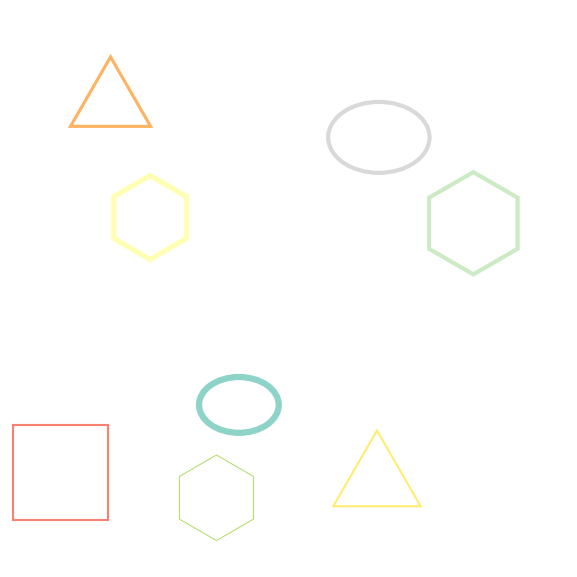[{"shape": "oval", "thickness": 3, "radius": 0.34, "center": [0.414, 0.298]}, {"shape": "hexagon", "thickness": 2.5, "radius": 0.36, "center": [0.26, 0.623]}, {"shape": "square", "thickness": 1, "radius": 0.41, "center": [0.105, 0.181]}, {"shape": "triangle", "thickness": 1.5, "radius": 0.4, "center": [0.191, 0.82]}, {"shape": "hexagon", "thickness": 0.5, "radius": 0.37, "center": [0.375, 0.137]}, {"shape": "oval", "thickness": 2, "radius": 0.44, "center": [0.656, 0.761]}, {"shape": "hexagon", "thickness": 2, "radius": 0.44, "center": [0.82, 0.613]}, {"shape": "triangle", "thickness": 1, "radius": 0.44, "center": [0.653, 0.166]}]